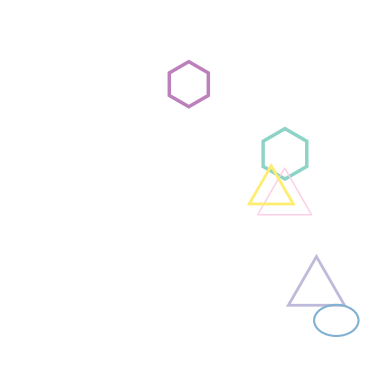[{"shape": "hexagon", "thickness": 2.5, "radius": 0.33, "center": [0.74, 0.6]}, {"shape": "triangle", "thickness": 2, "radius": 0.42, "center": [0.822, 0.249]}, {"shape": "oval", "thickness": 1.5, "radius": 0.29, "center": [0.874, 0.168]}, {"shape": "triangle", "thickness": 1, "radius": 0.4, "center": [0.739, 0.483]}, {"shape": "hexagon", "thickness": 2.5, "radius": 0.29, "center": [0.49, 0.781]}, {"shape": "triangle", "thickness": 2, "radius": 0.33, "center": [0.704, 0.503]}]